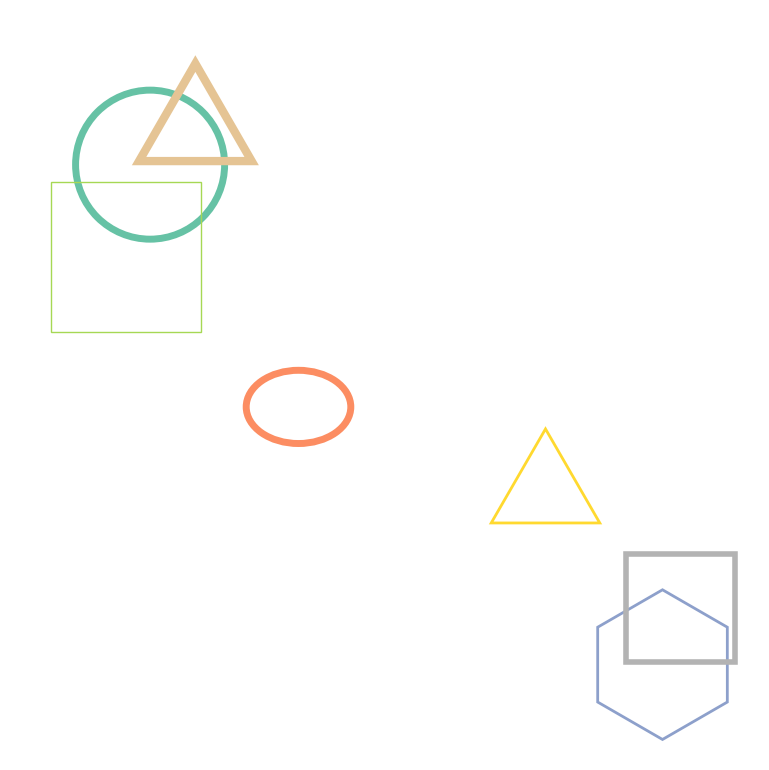[{"shape": "circle", "thickness": 2.5, "radius": 0.48, "center": [0.195, 0.786]}, {"shape": "oval", "thickness": 2.5, "radius": 0.34, "center": [0.388, 0.472]}, {"shape": "hexagon", "thickness": 1, "radius": 0.49, "center": [0.86, 0.137]}, {"shape": "square", "thickness": 0.5, "radius": 0.49, "center": [0.164, 0.666]}, {"shape": "triangle", "thickness": 1, "radius": 0.41, "center": [0.708, 0.362]}, {"shape": "triangle", "thickness": 3, "radius": 0.42, "center": [0.254, 0.833]}, {"shape": "square", "thickness": 2, "radius": 0.35, "center": [0.884, 0.21]}]